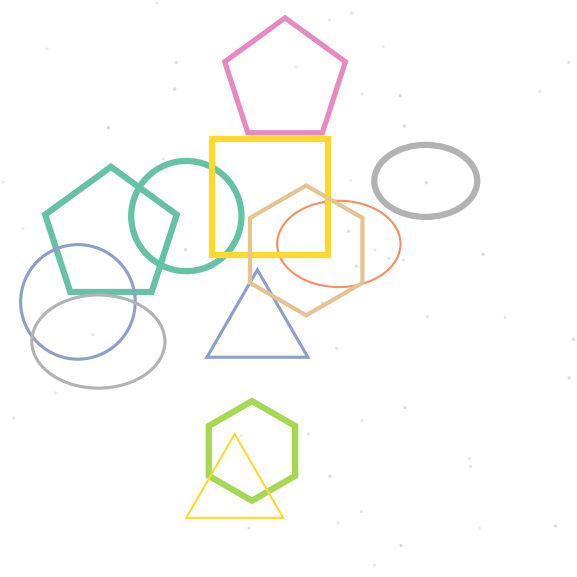[{"shape": "circle", "thickness": 3, "radius": 0.48, "center": [0.323, 0.625]}, {"shape": "pentagon", "thickness": 3, "radius": 0.6, "center": [0.192, 0.59]}, {"shape": "oval", "thickness": 1, "radius": 0.53, "center": [0.587, 0.577]}, {"shape": "circle", "thickness": 1.5, "radius": 0.5, "center": [0.135, 0.476]}, {"shape": "triangle", "thickness": 1.5, "radius": 0.5, "center": [0.446, 0.431]}, {"shape": "pentagon", "thickness": 2.5, "radius": 0.55, "center": [0.494, 0.858]}, {"shape": "hexagon", "thickness": 3, "radius": 0.43, "center": [0.436, 0.218]}, {"shape": "square", "thickness": 3, "radius": 0.5, "center": [0.468, 0.658]}, {"shape": "triangle", "thickness": 1, "radius": 0.48, "center": [0.406, 0.151]}, {"shape": "hexagon", "thickness": 2, "radius": 0.56, "center": [0.53, 0.566]}, {"shape": "oval", "thickness": 1.5, "radius": 0.58, "center": [0.17, 0.408]}, {"shape": "oval", "thickness": 3, "radius": 0.45, "center": [0.737, 0.686]}]